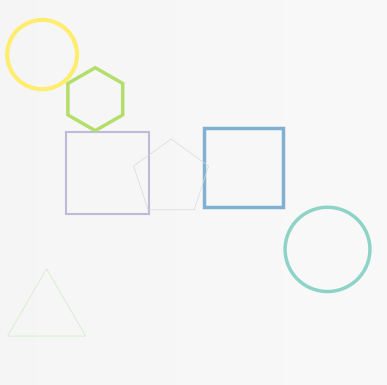[{"shape": "circle", "thickness": 2.5, "radius": 0.55, "center": [0.845, 0.352]}, {"shape": "square", "thickness": 1.5, "radius": 0.53, "center": [0.278, 0.55]}, {"shape": "square", "thickness": 2.5, "radius": 0.51, "center": [0.628, 0.565]}, {"shape": "hexagon", "thickness": 2.5, "radius": 0.41, "center": [0.246, 0.742]}, {"shape": "pentagon", "thickness": 0.5, "radius": 0.51, "center": [0.442, 0.537]}, {"shape": "triangle", "thickness": 0.5, "radius": 0.58, "center": [0.12, 0.185]}, {"shape": "circle", "thickness": 3, "radius": 0.45, "center": [0.109, 0.858]}]